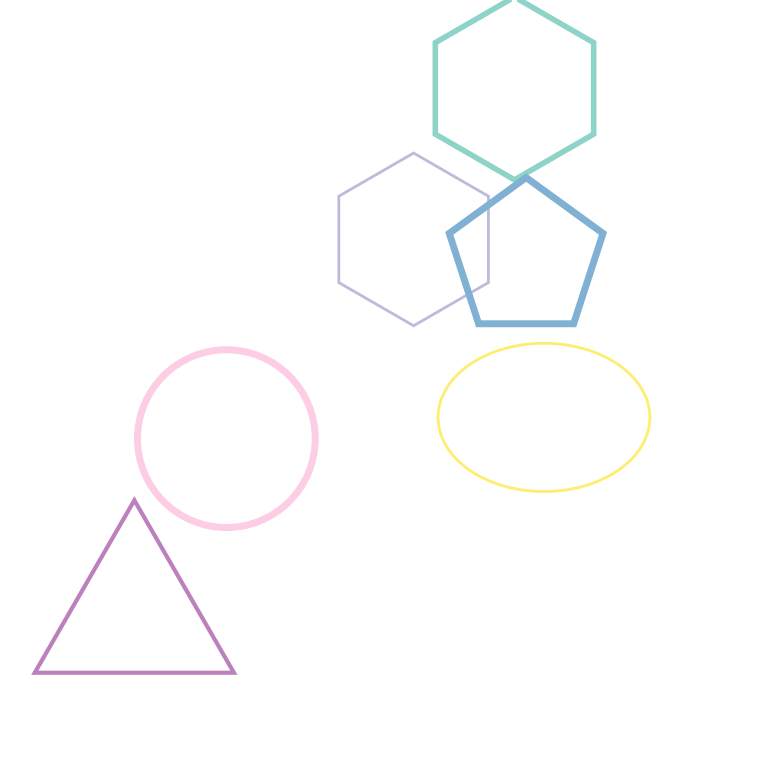[{"shape": "hexagon", "thickness": 2, "radius": 0.59, "center": [0.668, 0.885]}, {"shape": "hexagon", "thickness": 1, "radius": 0.56, "center": [0.537, 0.689]}, {"shape": "pentagon", "thickness": 2.5, "radius": 0.52, "center": [0.683, 0.664]}, {"shape": "circle", "thickness": 2.5, "radius": 0.58, "center": [0.294, 0.43]}, {"shape": "triangle", "thickness": 1.5, "radius": 0.75, "center": [0.174, 0.201]}, {"shape": "oval", "thickness": 1, "radius": 0.69, "center": [0.706, 0.458]}]